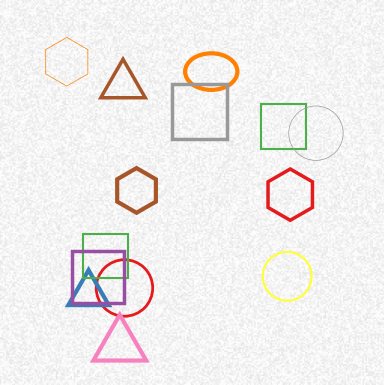[{"shape": "hexagon", "thickness": 2.5, "radius": 0.33, "center": [0.754, 0.494]}, {"shape": "circle", "thickness": 2, "radius": 0.37, "center": [0.323, 0.252]}, {"shape": "triangle", "thickness": 3, "radius": 0.3, "center": [0.23, 0.238]}, {"shape": "square", "thickness": 1.5, "radius": 0.29, "center": [0.737, 0.672]}, {"shape": "square", "thickness": 1.5, "radius": 0.29, "center": [0.274, 0.336]}, {"shape": "square", "thickness": 2.5, "radius": 0.34, "center": [0.254, 0.281]}, {"shape": "hexagon", "thickness": 0.5, "radius": 0.32, "center": [0.173, 0.84]}, {"shape": "oval", "thickness": 3, "radius": 0.34, "center": [0.549, 0.814]}, {"shape": "circle", "thickness": 1.5, "radius": 0.32, "center": [0.746, 0.282]}, {"shape": "hexagon", "thickness": 3, "radius": 0.29, "center": [0.355, 0.505]}, {"shape": "triangle", "thickness": 2.5, "radius": 0.33, "center": [0.32, 0.779]}, {"shape": "triangle", "thickness": 3, "radius": 0.4, "center": [0.311, 0.103]}, {"shape": "circle", "thickness": 0.5, "radius": 0.35, "center": [0.821, 0.654]}, {"shape": "square", "thickness": 2.5, "radius": 0.36, "center": [0.518, 0.711]}]